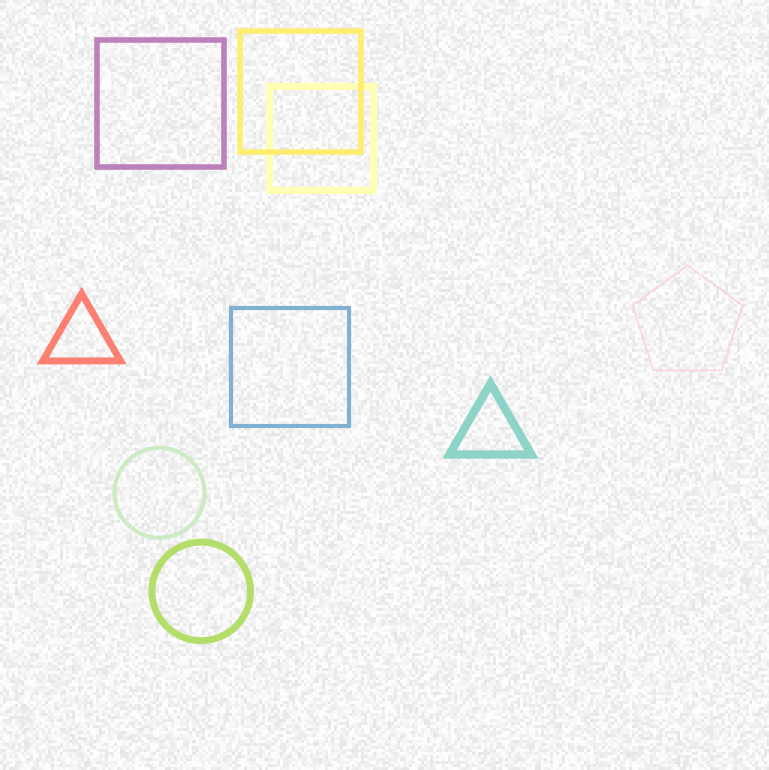[{"shape": "triangle", "thickness": 3, "radius": 0.31, "center": [0.637, 0.441]}, {"shape": "square", "thickness": 2.5, "radius": 0.34, "center": [0.417, 0.821]}, {"shape": "triangle", "thickness": 2.5, "radius": 0.29, "center": [0.106, 0.56]}, {"shape": "square", "thickness": 1.5, "radius": 0.38, "center": [0.377, 0.523]}, {"shape": "circle", "thickness": 2.5, "radius": 0.32, "center": [0.261, 0.232]}, {"shape": "pentagon", "thickness": 0.5, "radius": 0.38, "center": [0.893, 0.58]}, {"shape": "square", "thickness": 2, "radius": 0.41, "center": [0.208, 0.866]}, {"shape": "circle", "thickness": 1.5, "radius": 0.29, "center": [0.207, 0.36]}, {"shape": "square", "thickness": 2, "radius": 0.39, "center": [0.39, 0.881]}]